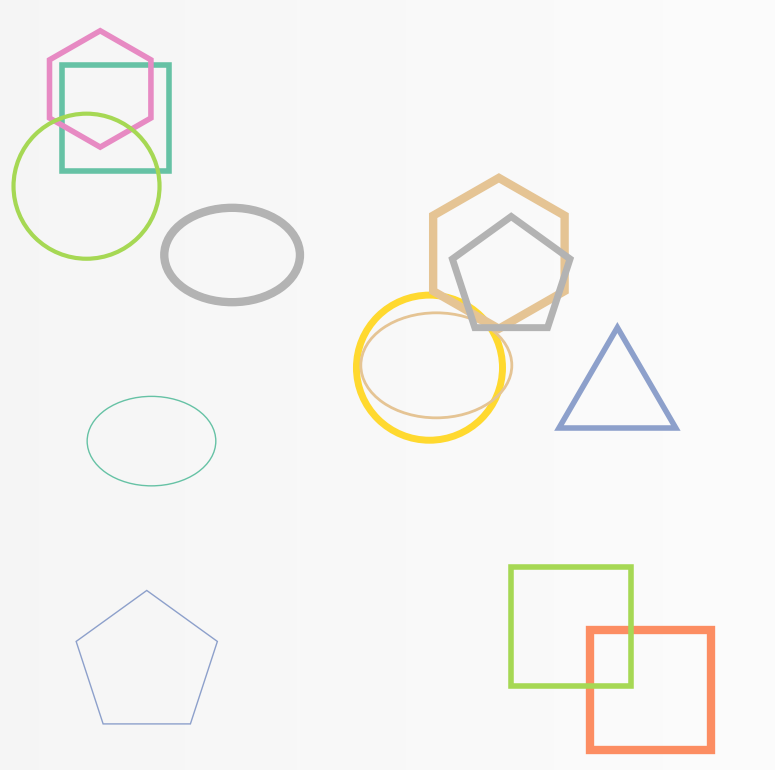[{"shape": "square", "thickness": 2, "radius": 0.34, "center": [0.149, 0.847]}, {"shape": "oval", "thickness": 0.5, "radius": 0.42, "center": [0.195, 0.427]}, {"shape": "square", "thickness": 3, "radius": 0.39, "center": [0.839, 0.103]}, {"shape": "triangle", "thickness": 2, "radius": 0.44, "center": [0.797, 0.488]}, {"shape": "pentagon", "thickness": 0.5, "radius": 0.48, "center": [0.189, 0.137]}, {"shape": "hexagon", "thickness": 2, "radius": 0.38, "center": [0.129, 0.884]}, {"shape": "circle", "thickness": 1.5, "radius": 0.47, "center": [0.112, 0.758]}, {"shape": "square", "thickness": 2, "radius": 0.39, "center": [0.736, 0.187]}, {"shape": "circle", "thickness": 2.5, "radius": 0.47, "center": [0.554, 0.523]}, {"shape": "hexagon", "thickness": 3, "radius": 0.49, "center": [0.644, 0.671]}, {"shape": "oval", "thickness": 1, "radius": 0.49, "center": [0.563, 0.526]}, {"shape": "pentagon", "thickness": 2.5, "radius": 0.4, "center": [0.66, 0.639]}, {"shape": "oval", "thickness": 3, "radius": 0.44, "center": [0.3, 0.669]}]